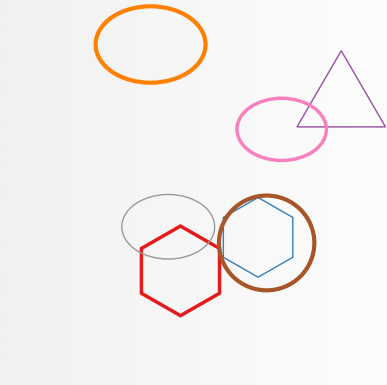[{"shape": "hexagon", "thickness": 2.5, "radius": 0.58, "center": [0.466, 0.296]}, {"shape": "hexagon", "thickness": 1, "radius": 0.52, "center": [0.666, 0.383]}, {"shape": "triangle", "thickness": 1, "radius": 0.66, "center": [0.881, 0.736]}, {"shape": "oval", "thickness": 3, "radius": 0.71, "center": [0.389, 0.884]}, {"shape": "circle", "thickness": 3, "radius": 0.62, "center": [0.688, 0.369]}, {"shape": "oval", "thickness": 2.5, "radius": 0.58, "center": [0.727, 0.664]}, {"shape": "oval", "thickness": 1, "radius": 0.6, "center": [0.434, 0.411]}]